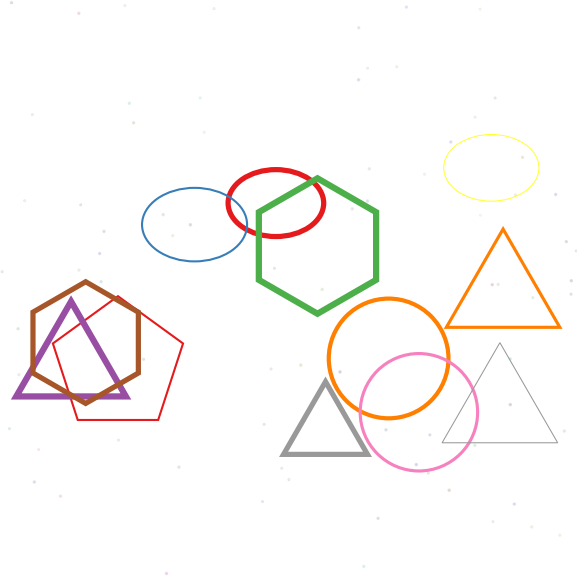[{"shape": "oval", "thickness": 2.5, "radius": 0.41, "center": [0.478, 0.647]}, {"shape": "pentagon", "thickness": 1, "radius": 0.59, "center": [0.204, 0.368]}, {"shape": "oval", "thickness": 1, "radius": 0.45, "center": [0.337, 0.61]}, {"shape": "hexagon", "thickness": 3, "radius": 0.59, "center": [0.55, 0.573]}, {"shape": "triangle", "thickness": 3, "radius": 0.55, "center": [0.123, 0.367]}, {"shape": "triangle", "thickness": 1.5, "radius": 0.57, "center": [0.871, 0.489]}, {"shape": "circle", "thickness": 2, "radius": 0.52, "center": [0.673, 0.378]}, {"shape": "oval", "thickness": 0.5, "radius": 0.41, "center": [0.851, 0.709]}, {"shape": "hexagon", "thickness": 2.5, "radius": 0.53, "center": [0.148, 0.406]}, {"shape": "circle", "thickness": 1.5, "radius": 0.51, "center": [0.725, 0.285]}, {"shape": "triangle", "thickness": 0.5, "radius": 0.58, "center": [0.866, 0.29]}, {"shape": "triangle", "thickness": 2.5, "radius": 0.42, "center": [0.564, 0.254]}]